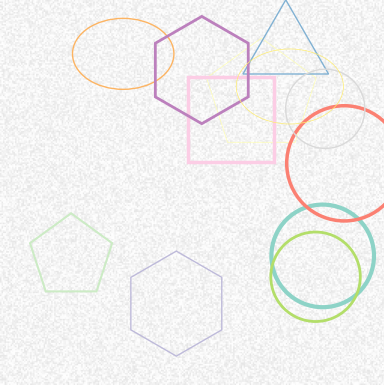[{"shape": "circle", "thickness": 3, "radius": 0.67, "center": [0.838, 0.335]}, {"shape": "pentagon", "thickness": 0.5, "radius": 0.75, "center": [0.679, 0.752]}, {"shape": "hexagon", "thickness": 1, "radius": 0.68, "center": [0.458, 0.211]}, {"shape": "circle", "thickness": 2.5, "radius": 0.75, "center": [0.894, 0.576]}, {"shape": "triangle", "thickness": 1, "radius": 0.64, "center": [0.742, 0.872]}, {"shape": "oval", "thickness": 1, "radius": 0.66, "center": [0.32, 0.86]}, {"shape": "circle", "thickness": 2, "radius": 0.58, "center": [0.82, 0.281]}, {"shape": "square", "thickness": 2.5, "radius": 0.55, "center": [0.6, 0.69]}, {"shape": "circle", "thickness": 1, "radius": 0.51, "center": [0.845, 0.717]}, {"shape": "hexagon", "thickness": 2, "radius": 0.7, "center": [0.524, 0.818]}, {"shape": "pentagon", "thickness": 1.5, "radius": 0.56, "center": [0.185, 0.334]}, {"shape": "oval", "thickness": 0.5, "radius": 0.7, "center": [0.753, 0.775]}]